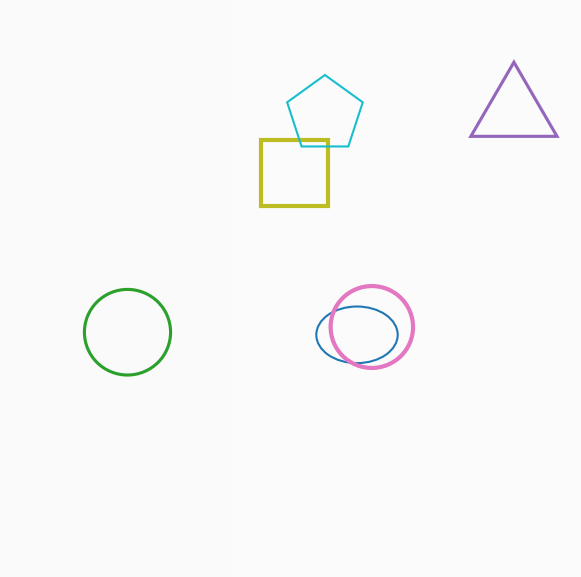[{"shape": "oval", "thickness": 1, "radius": 0.35, "center": [0.614, 0.419]}, {"shape": "circle", "thickness": 1.5, "radius": 0.37, "center": [0.219, 0.424]}, {"shape": "triangle", "thickness": 1.5, "radius": 0.43, "center": [0.884, 0.806]}, {"shape": "circle", "thickness": 2, "radius": 0.35, "center": [0.64, 0.433]}, {"shape": "square", "thickness": 2, "radius": 0.29, "center": [0.507, 0.7]}, {"shape": "pentagon", "thickness": 1, "radius": 0.34, "center": [0.559, 0.801]}]